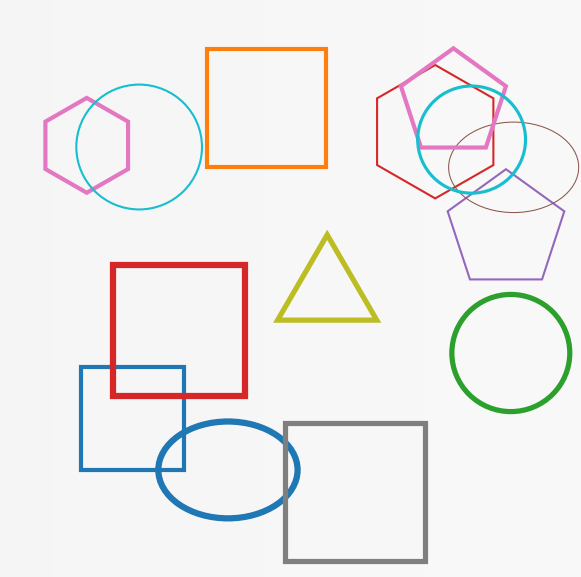[{"shape": "square", "thickness": 2, "radius": 0.44, "center": [0.228, 0.274]}, {"shape": "oval", "thickness": 3, "radius": 0.6, "center": [0.392, 0.185]}, {"shape": "square", "thickness": 2, "radius": 0.51, "center": [0.458, 0.812]}, {"shape": "circle", "thickness": 2.5, "radius": 0.51, "center": [0.879, 0.388]}, {"shape": "hexagon", "thickness": 1, "radius": 0.58, "center": [0.749, 0.771]}, {"shape": "square", "thickness": 3, "radius": 0.57, "center": [0.307, 0.427]}, {"shape": "pentagon", "thickness": 1, "radius": 0.53, "center": [0.87, 0.601]}, {"shape": "oval", "thickness": 0.5, "radius": 0.56, "center": [0.884, 0.709]}, {"shape": "pentagon", "thickness": 2, "radius": 0.47, "center": [0.78, 0.821]}, {"shape": "hexagon", "thickness": 2, "radius": 0.41, "center": [0.149, 0.747]}, {"shape": "square", "thickness": 2.5, "radius": 0.6, "center": [0.611, 0.147]}, {"shape": "triangle", "thickness": 2.5, "radius": 0.49, "center": [0.563, 0.494]}, {"shape": "circle", "thickness": 1, "radius": 0.54, "center": [0.239, 0.745]}, {"shape": "circle", "thickness": 1.5, "radius": 0.46, "center": [0.811, 0.757]}]